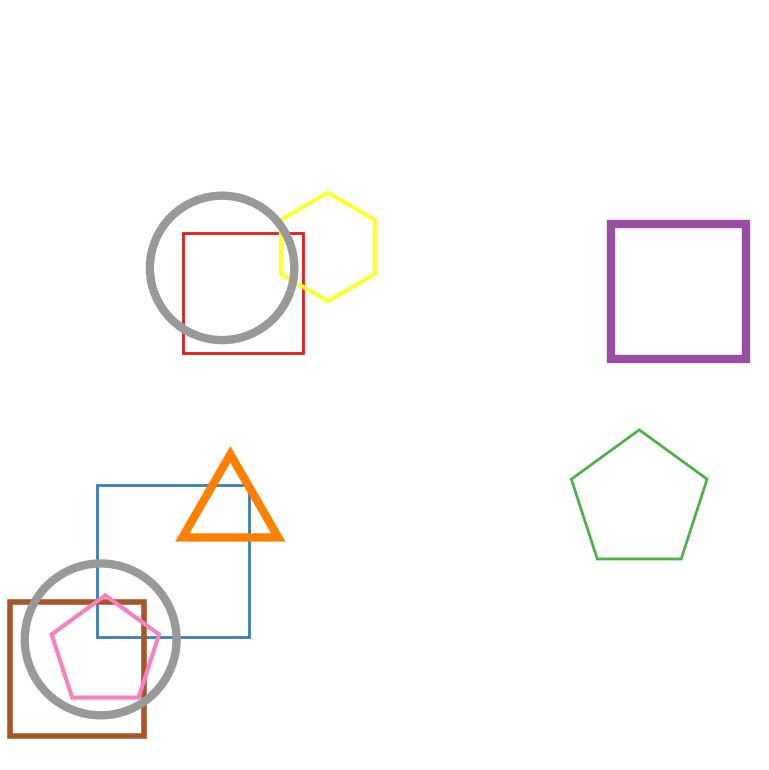[{"shape": "square", "thickness": 1, "radius": 0.39, "center": [0.316, 0.62]}, {"shape": "square", "thickness": 1, "radius": 0.49, "center": [0.225, 0.271]}, {"shape": "pentagon", "thickness": 1, "radius": 0.46, "center": [0.83, 0.349]}, {"shape": "square", "thickness": 3, "radius": 0.44, "center": [0.881, 0.621]}, {"shape": "triangle", "thickness": 3, "radius": 0.36, "center": [0.299, 0.338]}, {"shape": "hexagon", "thickness": 1.5, "radius": 0.35, "center": [0.426, 0.679]}, {"shape": "square", "thickness": 2, "radius": 0.43, "center": [0.1, 0.131]}, {"shape": "pentagon", "thickness": 1.5, "radius": 0.37, "center": [0.137, 0.153]}, {"shape": "circle", "thickness": 3, "radius": 0.47, "center": [0.288, 0.652]}, {"shape": "circle", "thickness": 3, "radius": 0.49, "center": [0.131, 0.17]}]